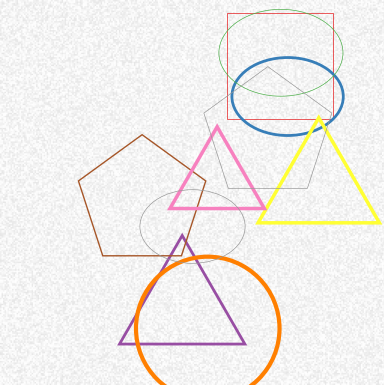[{"shape": "square", "thickness": 0.5, "radius": 0.69, "center": [0.728, 0.829]}, {"shape": "oval", "thickness": 2, "radius": 0.72, "center": [0.747, 0.749]}, {"shape": "oval", "thickness": 0.5, "radius": 0.81, "center": [0.73, 0.863]}, {"shape": "triangle", "thickness": 2, "radius": 0.94, "center": [0.473, 0.2]}, {"shape": "circle", "thickness": 3, "radius": 0.93, "center": [0.54, 0.147]}, {"shape": "triangle", "thickness": 2.5, "radius": 0.91, "center": [0.828, 0.512]}, {"shape": "pentagon", "thickness": 1, "radius": 0.87, "center": [0.369, 0.476]}, {"shape": "triangle", "thickness": 2.5, "radius": 0.71, "center": [0.564, 0.529]}, {"shape": "oval", "thickness": 0.5, "radius": 0.68, "center": [0.5, 0.412]}, {"shape": "pentagon", "thickness": 0.5, "radius": 0.87, "center": [0.696, 0.652]}]